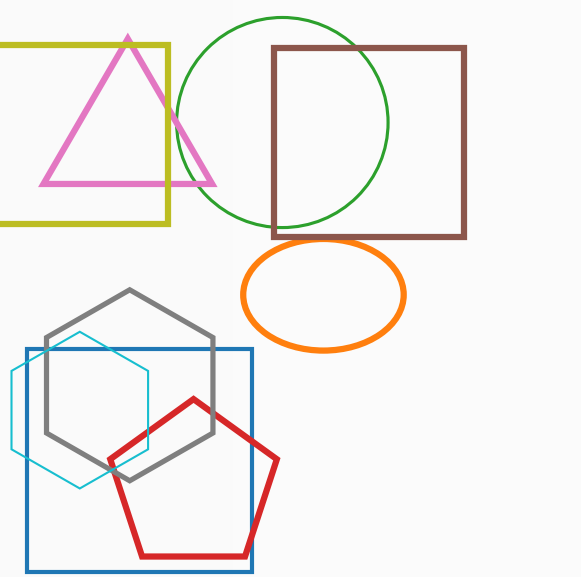[{"shape": "square", "thickness": 2, "radius": 0.97, "center": [0.24, 0.202]}, {"shape": "oval", "thickness": 3, "radius": 0.69, "center": [0.556, 0.489]}, {"shape": "circle", "thickness": 1.5, "radius": 0.91, "center": [0.486, 0.787]}, {"shape": "pentagon", "thickness": 3, "radius": 0.75, "center": [0.333, 0.157]}, {"shape": "square", "thickness": 3, "radius": 0.82, "center": [0.635, 0.753]}, {"shape": "triangle", "thickness": 3, "radius": 0.84, "center": [0.22, 0.764]}, {"shape": "hexagon", "thickness": 2.5, "radius": 0.83, "center": [0.223, 0.332]}, {"shape": "square", "thickness": 3, "radius": 0.77, "center": [0.133, 0.766]}, {"shape": "hexagon", "thickness": 1, "radius": 0.68, "center": [0.137, 0.289]}]